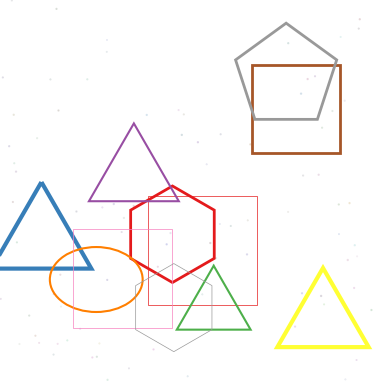[{"shape": "square", "thickness": 0.5, "radius": 0.71, "center": [0.527, 0.35]}, {"shape": "hexagon", "thickness": 2, "radius": 0.63, "center": [0.448, 0.392]}, {"shape": "triangle", "thickness": 3, "radius": 0.75, "center": [0.108, 0.377]}, {"shape": "triangle", "thickness": 1.5, "radius": 0.55, "center": [0.555, 0.199]}, {"shape": "triangle", "thickness": 1.5, "radius": 0.67, "center": [0.348, 0.545]}, {"shape": "oval", "thickness": 1.5, "radius": 0.6, "center": [0.25, 0.274]}, {"shape": "triangle", "thickness": 3, "radius": 0.68, "center": [0.839, 0.167]}, {"shape": "square", "thickness": 2, "radius": 0.57, "center": [0.769, 0.717]}, {"shape": "square", "thickness": 0.5, "radius": 0.65, "center": [0.318, 0.277]}, {"shape": "hexagon", "thickness": 0.5, "radius": 0.57, "center": [0.451, 0.201]}, {"shape": "pentagon", "thickness": 2, "radius": 0.69, "center": [0.743, 0.802]}]